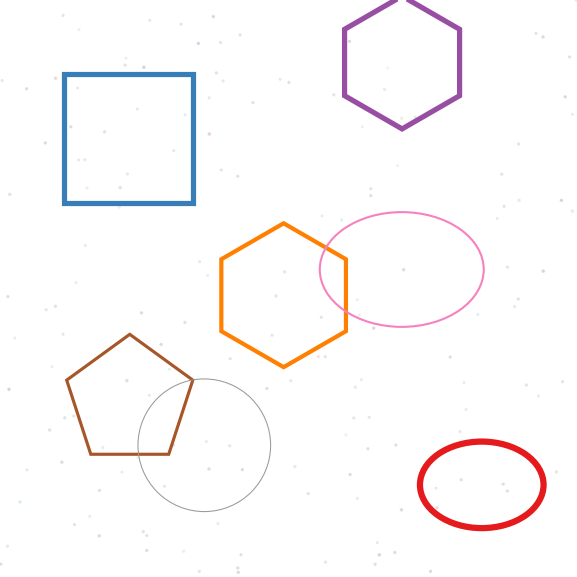[{"shape": "oval", "thickness": 3, "radius": 0.54, "center": [0.834, 0.16]}, {"shape": "square", "thickness": 2.5, "radius": 0.56, "center": [0.222, 0.759]}, {"shape": "hexagon", "thickness": 2.5, "radius": 0.57, "center": [0.696, 0.891]}, {"shape": "hexagon", "thickness": 2, "radius": 0.62, "center": [0.491, 0.488]}, {"shape": "pentagon", "thickness": 1.5, "radius": 0.57, "center": [0.225, 0.305]}, {"shape": "oval", "thickness": 1, "radius": 0.71, "center": [0.696, 0.532]}, {"shape": "circle", "thickness": 0.5, "radius": 0.57, "center": [0.354, 0.228]}]